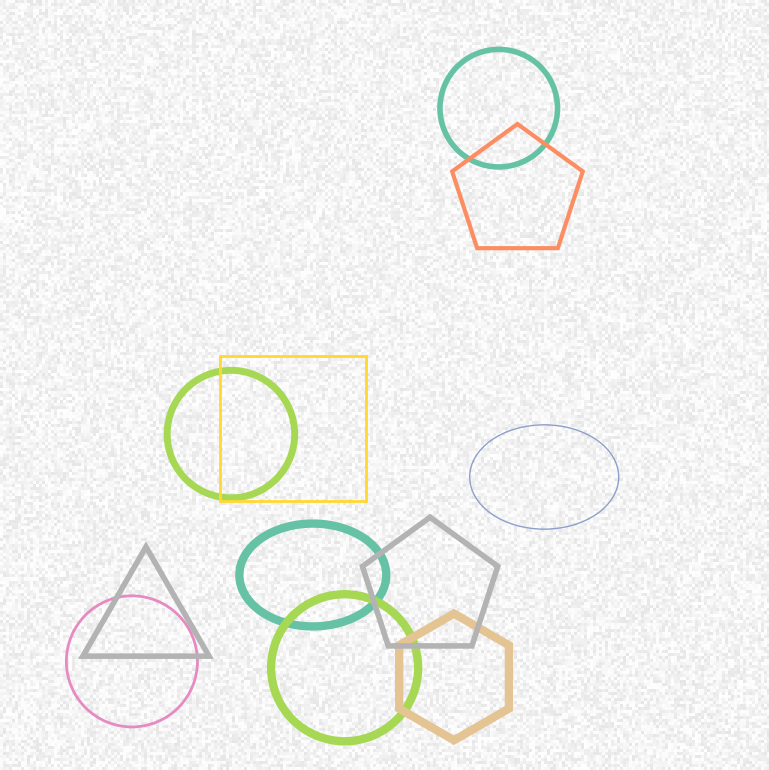[{"shape": "oval", "thickness": 3, "radius": 0.48, "center": [0.406, 0.253]}, {"shape": "circle", "thickness": 2, "radius": 0.38, "center": [0.648, 0.86]}, {"shape": "pentagon", "thickness": 1.5, "radius": 0.45, "center": [0.672, 0.75]}, {"shape": "oval", "thickness": 0.5, "radius": 0.48, "center": [0.707, 0.381]}, {"shape": "circle", "thickness": 1, "radius": 0.43, "center": [0.171, 0.141]}, {"shape": "circle", "thickness": 2.5, "radius": 0.41, "center": [0.3, 0.436]}, {"shape": "circle", "thickness": 3, "radius": 0.48, "center": [0.448, 0.133]}, {"shape": "square", "thickness": 1, "radius": 0.47, "center": [0.38, 0.444]}, {"shape": "hexagon", "thickness": 3, "radius": 0.41, "center": [0.59, 0.121]}, {"shape": "pentagon", "thickness": 2, "radius": 0.46, "center": [0.559, 0.236]}, {"shape": "triangle", "thickness": 2, "radius": 0.47, "center": [0.19, 0.195]}]